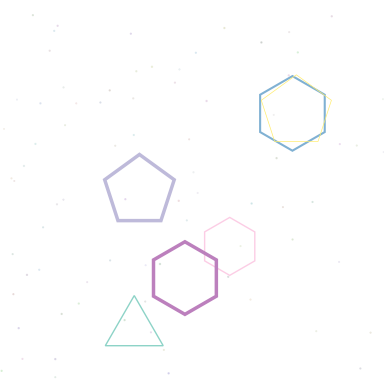[{"shape": "triangle", "thickness": 1, "radius": 0.43, "center": [0.349, 0.145]}, {"shape": "pentagon", "thickness": 2.5, "radius": 0.47, "center": [0.362, 0.504]}, {"shape": "hexagon", "thickness": 1.5, "radius": 0.48, "center": [0.76, 0.705]}, {"shape": "hexagon", "thickness": 1, "radius": 0.38, "center": [0.597, 0.36]}, {"shape": "hexagon", "thickness": 2.5, "radius": 0.47, "center": [0.48, 0.278]}, {"shape": "pentagon", "thickness": 0.5, "radius": 0.48, "center": [0.77, 0.71]}]